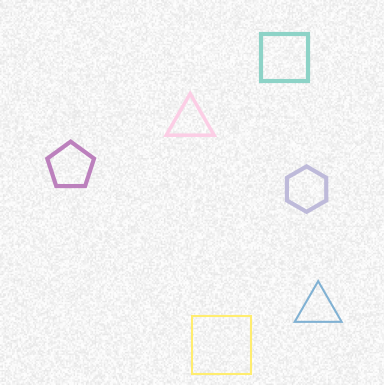[{"shape": "square", "thickness": 3, "radius": 0.3, "center": [0.739, 0.85]}, {"shape": "hexagon", "thickness": 3, "radius": 0.29, "center": [0.796, 0.509]}, {"shape": "triangle", "thickness": 1.5, "radius": 0.35, "center": [0.826, 0.199]}, {"shape": "triangle", "thickness": 2.5, "radius": 0.36, "center": [0.494, 0.685]}, {"shape": "pentagon", "thickness": 3, "radius": 0.32, "center": [0.184, 0.568]}, {"shape": "square", "thickness": 1.5, "radius": 0.38, "center": [0.576, 0.104]}]